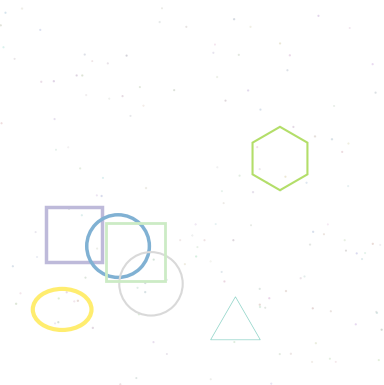[{"shape": "triangle", "thickness": 0.5, "radius": 0.37, "center": [0.612, 0.155]}, {"shape": "square", "thickness": 2.5, "radius": 0.36, "center": [0.192, 0.391]}, {"shape": "circle", "thickness": 2.5, "radius": 0.41, "center": [0.307, 0.361]}, {"shape": "hexagon", "thickness": 1.5, "radius": 0.41, "center": [0.727, 0.588]}, {"shape": "circle", "thickness": 1.5, "radius": 0.41, "center": [0.392, 0.263]}, {"shape": "square", "thickness": 2, "radius": 0.38, "center": [0.352, 0.345]}, {"shape": "oval", "thickness": 3, "radius": 0.38, "center": [0.161, 0.196]}]